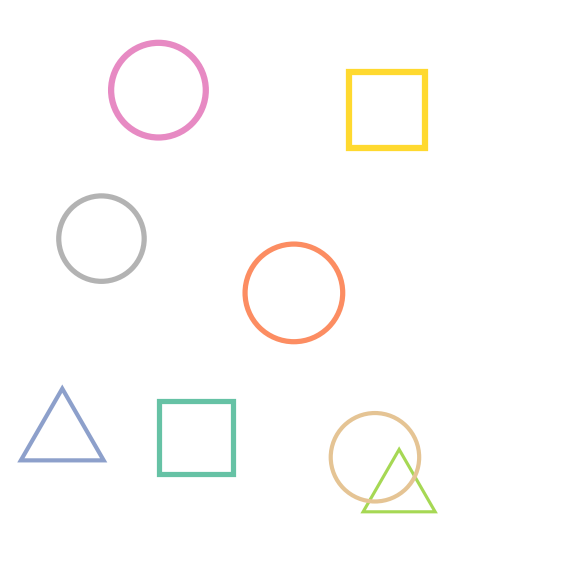[{"shape": "square", "thickness": 2.5, "radius": 0.32, "center": [0.339, 0.242]}, {"shape": "circle", "thickness": 2.5, "radius": 0.42, "center": [0.509, 0.492]}, {"shape": "triangle", "thickness": 2, "radius": 0.41, "center": [0.108, 0.243]}, {"shape": "circle", "thickness": 3, "radius": 0.41, "center": [0.274, 0.843]}, {"shape": "triangle", "thickness": 1.5, "radius": 0.36, "center": [0.691, 0.149]}, {"shape": "square", "thickness": 3, "radius": 0.33, "center": [0.67, 0.809]}, {"shape": "circle", "thickness": 2, "radius": 0.38, "center": [0.649, 0.207]}, {"shape": "circle", "thickness": 2.5, "radius": 0.37, "center": [0.176, 0.586]}]